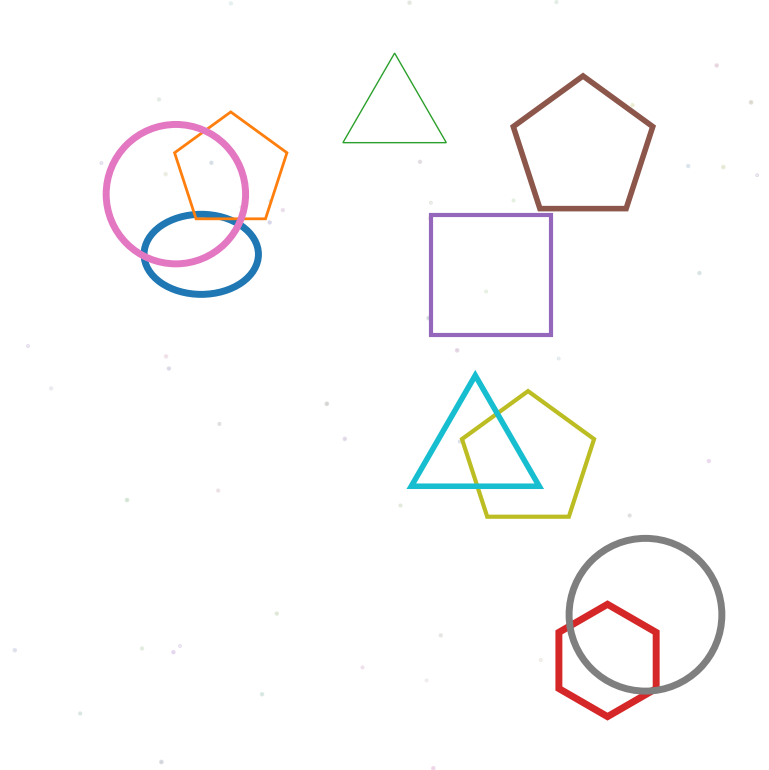[{"shape": "oval", "thickness": 2.5, "radius": 0.37, "center": [0.261, 0.67]}, {"shape": "pentagon", "thickness": 1, "radius": 0.38, "center": [0.3, 0.778]}, {"shape": "triangle", "thickness": 0.5, "radius": 0.39, "center": [0.512, 0.853]}, {"shape": "hexagon", "thickness": 2.5, "radius": 0.36, "center": [0.789, 0.142]}, {"shape": "square", "thickness": 1.5, "radius": 0.39, "center": [0.637, 0.643]}, {"shape": "pentagon", "thickness": 2, "radius": 0.48, "center": [0.757, 0.806]}, {"shape": "circle", "thickness": 2.5, "radius": 0.45, "center": [0.228, 0.748]}, {"shape": "circle", "thickness": 2.5, "radius": 0.5, "center": [0.838, 0.202]}, {"shape": "pentagon", "thickness": 1.5, "radius": 0.45, "center": [0.686, 0.402]}, {"shape": "triangle", "thickness": 2, "radius": 0.48, "center": [0.617, 0.416]}]